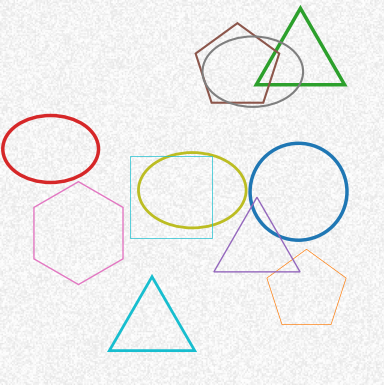[{"shape": "circle", "thickness": 2.5, "radius": 0.63, "center": [0.775, 0.502]}, {"shape": "pentagon", "thickness": 0.5, "radius": 0.54, "center": [0.796, 0.244]}, {"shape": "triangle", "thickness": 2.5, "radius": 0.66, "center": [0.78, 0.846]}, {"shape": "oval", "thickness": 2.5, "radius": 0.62, "center": [0.132, 0.613]}, {"shape": "triangle", "thickness": 1, "radius": 0.65, "center": [0.667, 0.358]}, {"shape": "pentagon", "thickness": 1.5, "radius": 0.57, "center": [0.617, 0.826]}, {"shape": "hexagon", "thickness": 1, "radius": 0.67, "center": [0.204, 0.394]}, {"shape": "oval", "thickness": 1.5, "radius": 0.65, "center": [0.657, 0.814]}, {"shape": "oval", "thickness": 2, "radius": 0.7, "center": [0.499, 0.506]}, {"shape": "triangle", "thickness": 2, "radius": 0.64, "center": [0.395, 0.153]}, {"shape": "square", "thickness": 0.5, "radius": 0.53, "center": [0.445, 0.489]}]